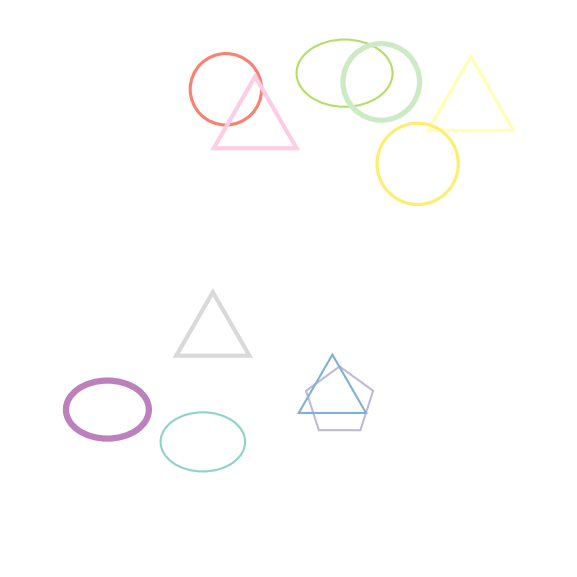[{"shape": "oval", "thickness": 1, "radius": 0.37, "center": [0.351, 0.234]}, {"shape": "triangle", "thickness": 1.5, "radius": 0.43, "center": [0.815, 0.816]}, {"shape": "pentagon", "thickness": 1, "radius": 0.31, "center": [0.588, 0.304]}, {"shape": "circle", "thickness": 1.5, "radius": 0.31, "center": [0.391, 0.845]}, {"shape": "triangle", "thickness": 1, "radius": 0.34, "center": [0.576, 0.318]}, {"shape": "oval", "thickness": 1, "radius": 0.42, "center": [0.597, 0.872]}, {"shape": "triangle", "thickness": 2, "radius": 0.41, "center": [0.442, 0.784]}, {"shape": "triangle", "thickness": 2, "radius": 0.37, "center": [0.369, 0.42]}, {"shape": "oval", "thickness": 3, "radius": 0.36, "center": [0.186, 0.29]}, {"shape": "circle", "thickness": 2.5, "radius": 0.33, "center": [0.66, 0.857]}, {"shape": "circle", "thickness": 1.5, "radius": 0.35, "center": [0.723, 0.715]}]